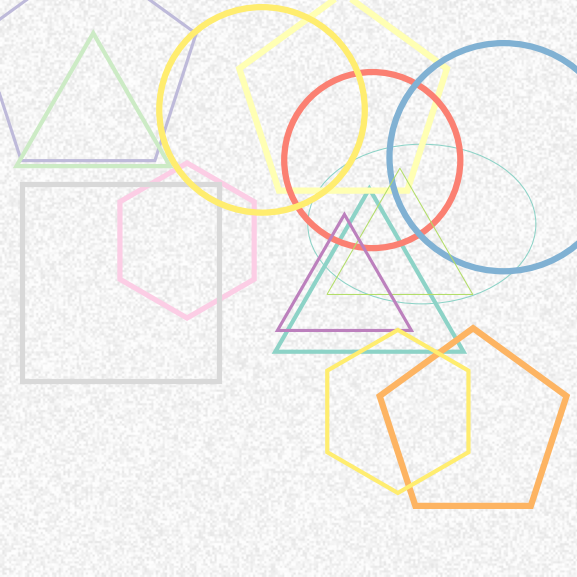[{"shape": "oval", "thickness": 0.5, "radius": 0.99, "center": [0.73, 0.611]}, {"shape": "triangle", "thickness": 2, "radius": 0.94, "center": [0.64, 0.484]}, {"shape": "pentagon", "thickness": 3, "radius": 0.95, "center": [0.594, 0.822]}, {"shape": "pentagon", "thickness": 1.5, "radius": 0.98, "center": [0.153, 0.88]}, {"shape": "circle", "thickness": 3, "radius": 0.76, "center": [0.645, 0.722]}, {"shape": "circle", "thickness": 3, "radius": 0.99, "center": [0.872, 0.727]}, {"shape": "pentagon", "thickness": 3, "radius": 0.85, "center": [0.819, 0.261]}, {"shape": "triangle", "thickness": 0.5, "radius": 0.73, "center": [0.692, 0.562]}, {"shape": "hexagon", "thickness": 2.5, "radius": 0.67, "center": [0.324, 0.583]}, {"shape": "square", "thickness": 2.5, "radius": 0.85, "center": [0.209, 0.51]}, {"shape": "triangle", "thickness": 1.5, "radius": 0.67, "center": [0.596, 0.494]}, {"shape": "triangle", "thickness": 2, "radius": 0.77, "center": [0.161, 0.788]}, {"shape": "hexagon", "thickness": 2, "radius": 0.71, "center": [0.689, 0.287]}, {"shape": "circle", "thickness": 3, "radius": 0.89, "center": [0.454, 0.809]}]